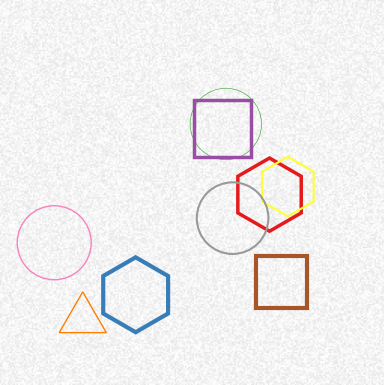[{"shape": "hexagon", "thickness": 2.5, "radius": 0.48, "center": [0.7, 0.495]}, {"shape": "hexagon", "thickness": 3, "radius": 0.49, "center": [0.352, 0.234]}, {"shape": "circle", "thickness": 0.5, "radius": 0.46, "center": [0.587, 0.678]}, {"shape": "square", "thickness": 2.5, "radius": 0.37, "center": [0.578, 0.666]}, {"shape": "triangle", "thickness": 1, "radius": 0.35, "center": [0.215, 0.171]}, {"shape": "hexagon", "thickness": 1.5, "radius": 0.39, "center": [0.748, 0.515]}, {"shape": "square", "thickness": 3, "radius": 0.34, "center": [0.731, 0.268]}, {"shape": "circle", "thickness": 1, "radius": 0.48, "center": [0.141, 0.37]}, {"shape": "circle", "thickness": 1.5, "radius": 0.47, "center": [0.604, 0.433]}]